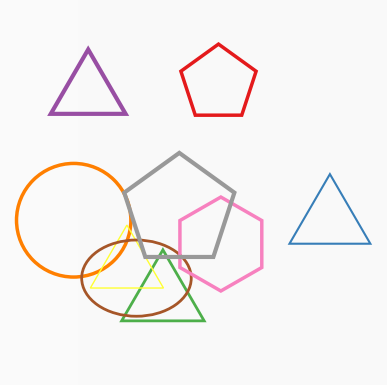[{"shape": "pentagon", "thickness": 2.5, "radius": 0.51, "center": [0.564, 0.783]}, {"shape": "triangle", "thickness": 1.5, "radius": 0.6, "center": [0.851, 0.427]}, {"shape": "triangle", "thickness": 2, "radius": 0.61, "center": [0.42, 0.228]}, {"shape": "triangle", "thickness": 3, "radius": 0.56, "center": [0.228, 0.76]}, {"shape": "circle", "thickness": 2.5, "radius": 0.74, "center": [0.19, 0.428]}, {"shape": "triangle", "thickness": 1, "radius": 0.54, "center": [0.328, 0.306]}, {"shape": "oval", "thickness": 2, "radius": 0.71, "center": [0.352, 0.278]}, {"shape": "hexagon", "thickness": 2.5, "radius": 0.61, "center": [0.57, 0.366]}, {"shape": "pentagon", "thickness": 3, "radius": 0.75, "center": [0.463, 0.453]}]